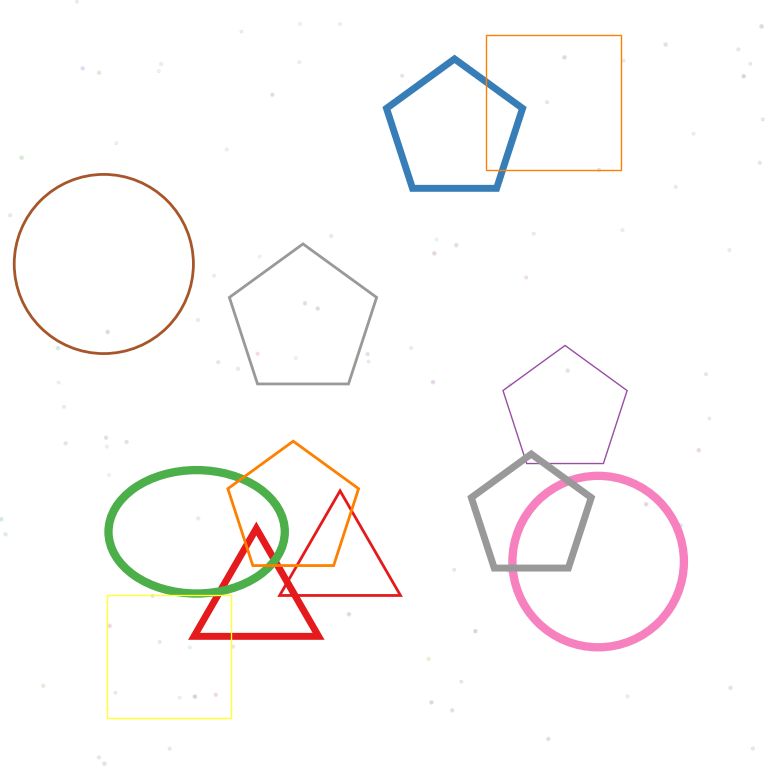[{"shape": "triangle", "thickness": 2.5, "radius": 0.47, "center": [0.333, 0.22]}, {"shape": "triangle", "thickness": 1, "radius": 0.45, "center": [0.442, 0.272]}, {"shape": "pentagon", "thickness": 2.5, "radius": 0.46, "center": [0.59, 0.831]}, {"shape": "oval", "thickness": 3, "radius": 0.57, "center": [0.255, 0.309]}, {"shape": "pentagon", "thickness": 0.5, "radius": 0.42, "center": [0.734, 0.467]}, {"shape": "pentagon", "thickness": 1, "radius": 0.45, "center": [0.381, 0.338]}, {"shape": "square", "thickness": 0.5, "radius": 0.44, "center": [0.719, 0.867]}, {"shape": "square", "thickness": 0.5, "radius": 0.4, "center": [0.22, 0.147]}, {"shape": "circle", "thickness": 1, "radius": 0.58, "center": [0.135, 0.657]}, {"shape": "circle", "thickness": 3, "radius": 0.56, "center": [0.777, 0.271]}, {"shape": "pentagon", "thickness": 1, "radius": 0.5, "center": [0.394, 0.583]}, {"shape": "pentagon", "thickness": 2.5, "radius": 0.41, "center": [0.69, 0.328]}]